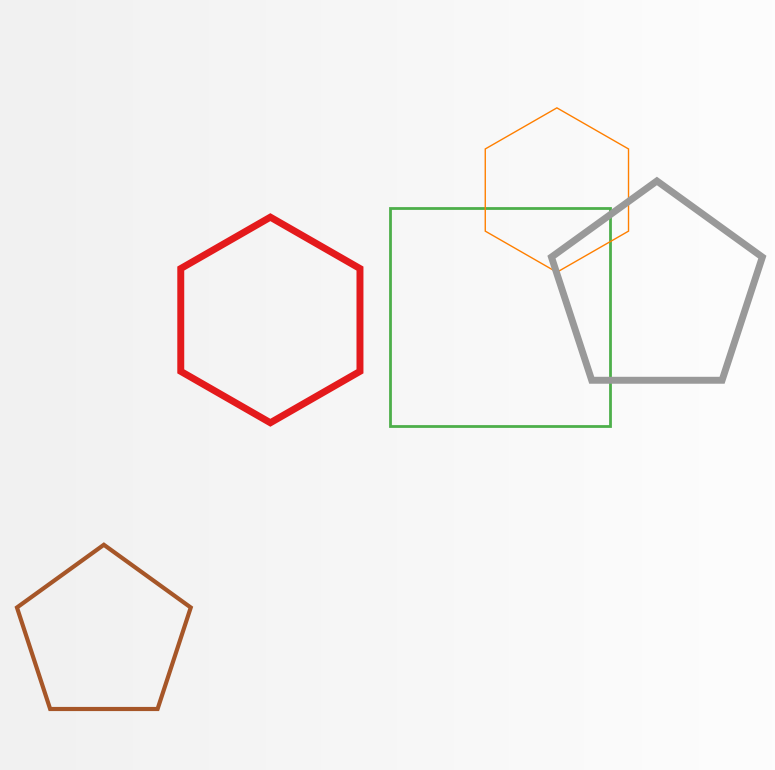[{"shape": "hexagon", "thickness": 2.5, "radius": 0.67, "center": [0.349, 0.584]}, {"shape": "square", "thickness": 1, "radius": 0.71, "center": [0.645, 0.588]}, {"shape": "hexagon", "thickness": 0.5, "radius": 0.53, "center": [0.719, 0.753]}, {"shape": "pentagon", "thickness": 1.5, "radius": 0.59, "center": [0.134, 0.175]}, {"shape": "pentagon", "thickness": 2.5, "radius": 0.72, "center": [0.848, 0.622]}]